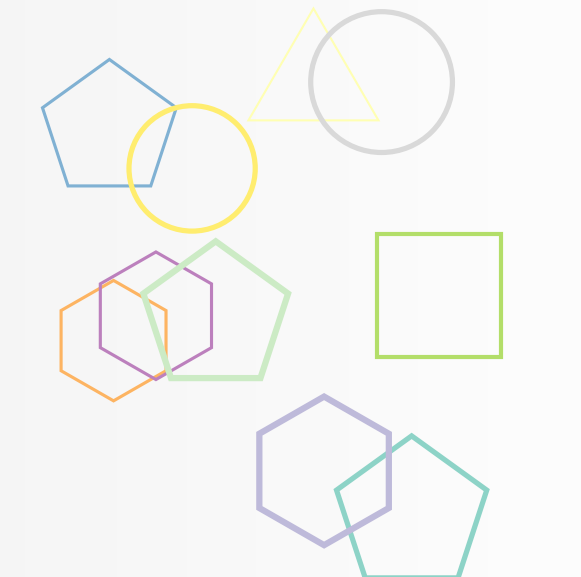[{"shape": "pentagon", "thickness": 2.5, "radius": 0.68, "center": [0.708, 0.108]}, {"shape": "triangle", "thickness": 1, "radius": 0.65, "center": [0.539, 0.855]}, {"shape": "hexagon", "thickness": 3, "radius": 0.64, "center": [0.558, 0.184]}, {"shape": "pentagon", "thickness": 1.5, "radius": 0.61, "center": [0.188, 0.775]}, {"shape": "hexagon", "thickness": 1.5, "radius": 0.52, "center": [0.195, 0.409]}, {"shape": "square", "thickness": 2, "radius": 0.53, "center": [0.755, 0.487]}, {"shape": "circle", "thickness": 2.5, "radius": 0.61, "center": [0.656, 0.857]}, {"shape": "hexagon", "thickness": 1.5, "radius": 0.55, "center": [0.268, 0.452]}, {"shape": "pentagon", "thickness": 3, "radius": 0.65, "center": [0.371, 0.45]}, {"shape": "circle", "thickness": 2.5, "radius": 0.54, "center": [0.331, 0.708]}]